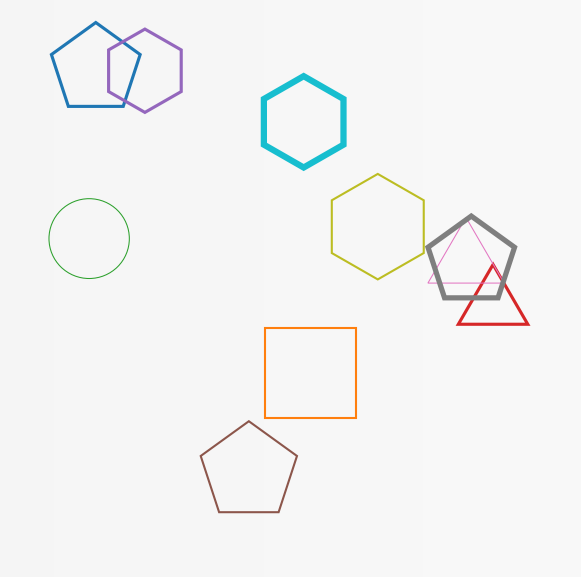[{"shape": "pentagon", "thickness": 1.5, "radius": 0.4, "center": [0.165, 0.88]}, {"shape": "square", "thickness": 1, "radius": 0.39, "center": [0.534, 0.353]}, {"shape": "circle", "thickness": 0.5, "radius": 0.35, "center": [0.153, 0.586]}, {"shape": "triangle", "thickness": 1.5, "radius": 0.34, "center": [0.848, 0.472]}, {"shape": "hexagon", "thickness": 1.5, "radius": 0.36, "center": [0.249, 0.877]}, {"shape": "pentagon", "thickness": 1, "radius": 0.44, "center": [0.428, 0.183]}, {"shape": "triangle", "thickness": 0.5, "radius": 0.38, "center": [0.802, 0.547]}, {"shape": "pentagon", "thickness": 2.5, "radius": 0.39, "center": [0.811, 0.547]}, {"shape": "hexagon", "thickness": 1, "radius": 0.46, "center": [0.65, 0.607]}, {"shape": "hexagon", "thickness": 3, "radius": 0.4, "center": [0.522, 0.788]}]